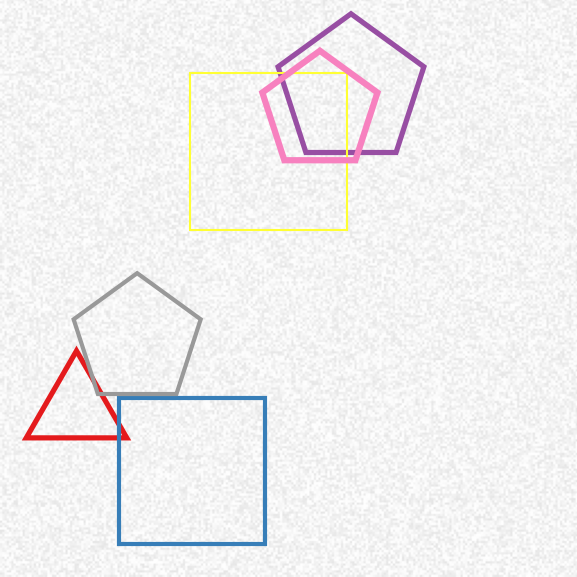[{"shape": "triangle", "thickness": 2.5, "radius": 0.5, "center": [0.132, 0.291]}, {"shape": "square", "thickness": 2, "radius": 0.63, "center": [0.332, 0.183]}, {"shape": "pentagon", "thickness": 2.5, "radius": 0.66, "center": [0.608, 0.842]}, {"shape": "square", "thickness": 1, "radius": 0.68, "center": [0.465, 0.737]}, {"shape": "pentagon", "thickness": 3, "radius": 0.52, "center": [0.554, 0.806]}, {"shape": "pentagon", "thickness": 2, "radius": 0.58, "center": [0.238, 0.41]}]